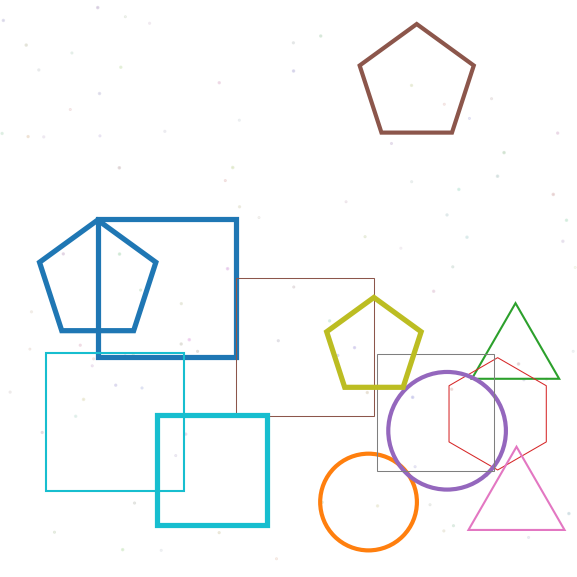[{"shape": "pentagon", "thickness": 2.5, "radius": 0.53, "center": [0.169, 0.512]}, {"shape": "square", "thickness": 2.5, "radius": 0.59, "center": [0.289, 0.501]}, {"shape": "circle", "thickness": 2, "radius": 0.42, "center": [0.638, 0.13]}, {"shape": "triangle", "thickness": 1, "radius": 0.44, "center": [0.893, 0.387]}, {"shape": "hexagon", "thickness": 0.5, "radius": 0.49, "center": [0.862, 0.283]}, {"shape": "circle", "thickness": 2, "radius": 0.51, "center": [0.774, 0.253]}, {"shape": "square", "thickness": 0.5, "radius": 0.6, "center": [0.528, 0.398]}, {"shape": "pentagon", "thickness": 2, "radius": 0.52, "center": [0.722, 0.854]}, {"shape": "triangle", "thickness": 1, "radius": 0.48, "center": [0.894, 0.129]}, {"shape": "square", "thickness": 0.5, "radius": 0.51, "center": [0.755, 0.285]}, {"shape": "pentagon", "thickness": 2.5, "radius": 0.43, "center": [0.647, 0.398]}, {"shape": "square", "thickness": 2.5, "radius": 0.48, "center": [0.367, 0.185]}, {"shape": "square", "thickness": 1, "radius": 0.6, "center": [0.199, 0.269]}]